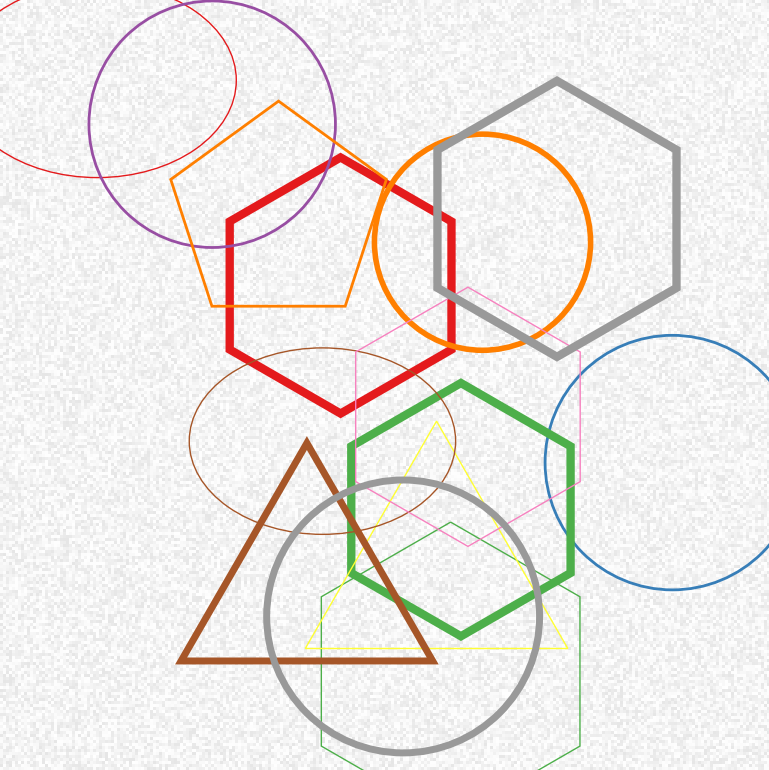[{"shape": "hexagon", "thickness": 3, "radius": 0.83, "center": [0.442, 0.629]}, {"shape": "oval", "thickness": 0.5, "radius": 0.9, "center": [0.126, 0.896]}, {"shape": "circle", "thickness": 1, "radius": 0.83, "center": [0.873, 0.399]}, {"shape": "hexagon", "thickness": 0.5, "radius": 0.97, "center": [0.585, 0.128]}, {"shape": "hexagon", "thickness": 3, "radius": 0.82, "center": [0.599, 0.338]}, {"shape": "circle", "thickness": 1, "radius": 0.8, "center": [0.276, 0.839]}, {"shape": "pentagon", "thickness": 1, "radius": 0.74, "center": [0.362, 0.721]}, {"shape": "circle", "thickness": 2, "radius": 0.7, "center": [0.627, 0.685]}, {"shape": "triangle", "thickness": 0.5, "radius": 0.98, "center": [0.567, 0.256]}, {"shape": "triangle", "thickness": 2.5, "radius": 0.94, "center": [0.399, 0.236]}, {"shape": "oval", "thickness": 0.5, "radius": 0.86, "center": [0.419, 0.427]}, {"shape": "hexagon", "thickness": 0.5, "radius": 0.84, "center": [0.608, 0.459]}, {"shape": "circle", "thickness": 2.5, "radius": 0.89, "center": [0.524, 0.199]}, {"shape": "hexagon", "thickness": 3, "radius": 0.9, "center": [0.723, 0.716]}]